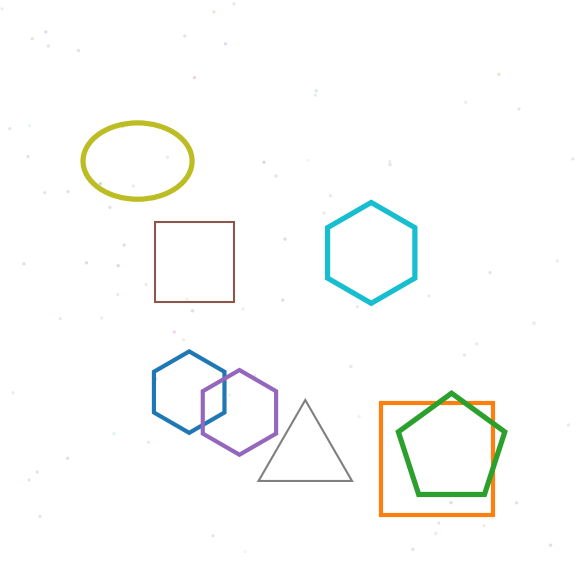[{"shape": "hexagon", "thickness": 2, "radius": 0.35, "center": [0.328, 0.32]}, {"shape": "square", "thickness": 2, "radius": 0.49, "center": [0.757, 0.204]}, {"shape": "pentagon", "thickness": 2.5, "radius": 0.48, "center": [0.782, 0.221]}, {"shape": "hexagon", "thickness": 2, "radius": 0.37, "center": [0.415, 0.285]}, {"shape": "square", "thickness": 1, "radius": 0.35, "center": [0.337, 0.545]}, {"shape": "triangle", "thickness": 1, "radius": 0.47, "center": [0.529, 0.213]}, {"shape": "oval", "thickness": 2.5, "radius": 0.47, "center": [0.238, 0.72]}, {"shape": "hexagon", "thickness": 2.5, "radius": 0.44, "center": [0.643, 0.561]}]